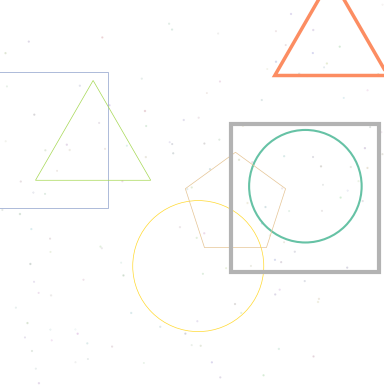[{"shape": "circle", "thickness": 1.5, "radius": 0.73, "center": [0.793, 0.516]}, {"shape": "triangle", "thickness": 2.5, "radius": 0.85, "center": [0.861, 0.889]}, {"shape": "square", "thickness": 0.5, "radius": 0.88, "center": [0.104, 0.636]}, {"shape": "triangle", "thickness": 0.5, "radius": 0.86, "center": [0.242, 0.618]}, {"shape": "circle", "thickness": 0.5, "radius": 0.85, "center": [0.515, 0.309]}, {"shape": "pentagon", "thickness": 0.5, "radius": 0.68, "center": [0.612, 0.468]}, {"shape": "square", "thickness": 3, "radius": 0.96, "center": [0.792, 0.485]}]